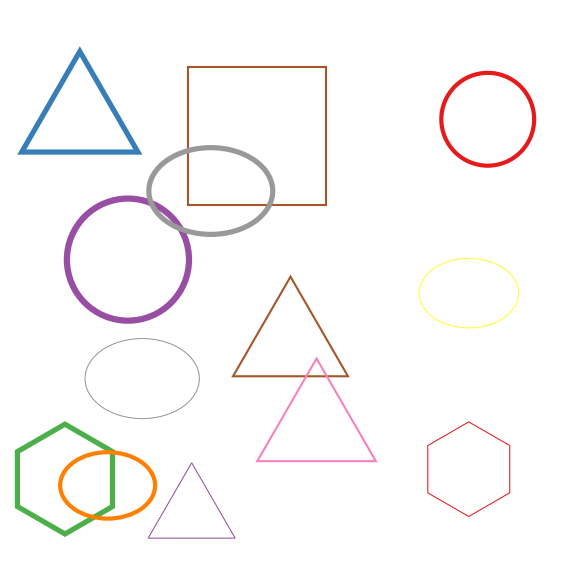[{"shape": "circle", "thickness": 2, "radius": 0.4, "center": [0.845, 0.793]}, {"shape": "hexagon", "thickness": 0.5, "radius": 0.41, "center": [0.812, 0.187]}, {"shape": "triangle", "thickness": 2.5, "radius": 0.58, "center": [0.138, 0.794]}, {"shape": "hexagon", "thickness": 2.5, "radius": 0.48, "center": [0.112, 0.17]}, {"shape": "circle", "thickness": 3, "radius": 0.53, "center": [0.222, 0.55]}, {"shape": "triangle", "thickness": 0.5, "radius": 0.43, "center": [0.332, 0.111]}, {"shape": "oval", "thickness": 2, "radius": 0.41, "center": [0.186, 0.159]}, {"shape": "oval", "thickness": 0.5, "radius": 0.43, "center": [0.812, 0.492]}, {"shape": "triangle", "thickness": 1, "radius": 0.57, "center": [0.503, 0.405]}, {"shape": "square", "thickness": 1, "radius": 0.59, "center": [0.445, 0.764]}, {"shape": "triangle", "thickness": 1, "radius": 0.59, "center": [0.548, 0.26]}, {"shape": "oval", "thickness": 2.5, "radius": 0.54, "center": [0.365, 0.668]}, {"shape": "oval", "thickness": 0.5, "radius": 0.49, "center": [0.246, 0.344]}]